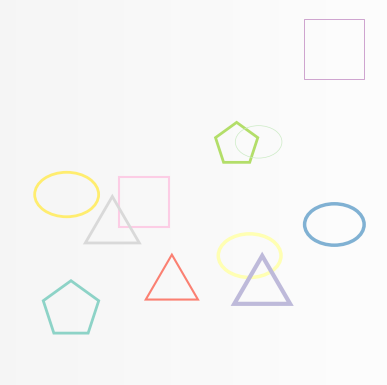[{"shape": "pentagon", "thickness": 2, "radius": 0.38, "center": [0.183, 0.196]}, {"shape": "oval", "thickness": 2.5, "radius": 0.4, "center": [0.644, 0.336]}, {"shape": "triangle", "thickness": 3, "radius": 0.42, "center": [0.677, 0.252]}, {"shape": "triangle", "thickness": 1.5, "radius": 0.39, "center": [0.444, 0.261]}, {"shape": "oval", "thickness": 2.5, "radius": 0.38, "center": [0.863, 0.417]}, {"shape": "pentagon", "thickness": 2, "radius": 0.29, "center": [0.611, 0.625]}, {"shape": "square", "thickness": 1.5, "radius": 0.33, "center": [0.371, 0.475]}, {"shape": "triangle", "thickness": 2, "radius": 0.4, "center": [0.29, 0.409]}, {"shape": "square", "thickness": 0.5, "radius": 0.39, "center": [0.862, 0.874]}, {"shape": "oval", "thickness": 0.5, "radius": 0.3, "center": [0.667, 0.631]}, {"shape": "oval", "thickness": 2, "radius": 0.41, "center": [0.172, 0.495]}]